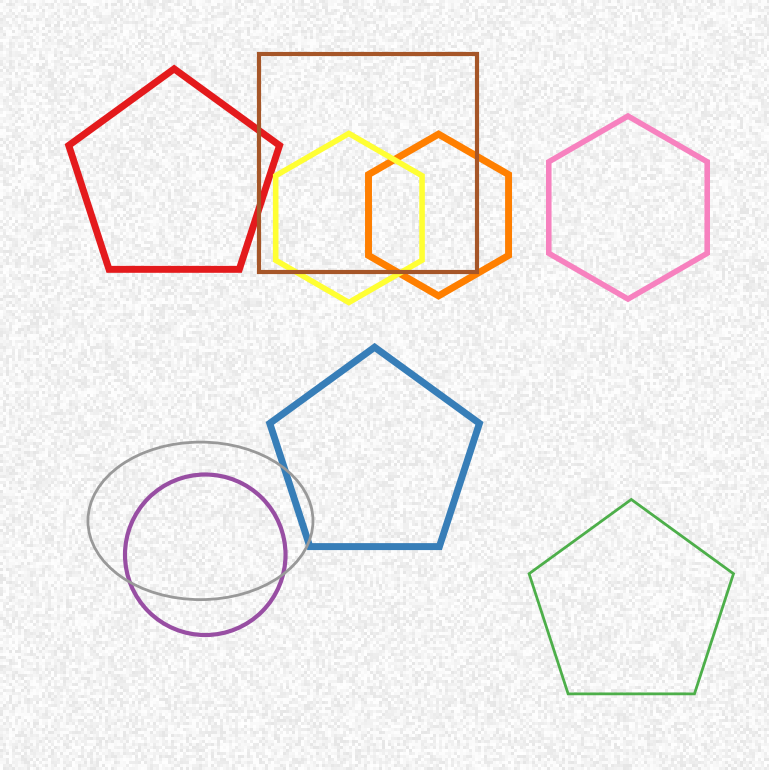[{"shape": "pentagon", "thickness": 2.5, "radius": 0.72, "center": [0.226, 0.767]}, {"shape": "pentagon", "thickness": 2.5, "radius": 0.72, "center": [0.487, 0.406]}, {"shape": "pentagon", "thickness": 1, "radius": 0.7, "center": [0.82, 0.212]}, {"shape": "circle", "thickness": 1.5, "radius": 0.52, "center": [0.267, 0.28]}, {"shape": "hexagon", "thickness": 2.5, "radius": 0.53, "center": [0.57, 0.721]}, {"shape": "hexagon", "thickness": 2, "radius": 0.55, "center": [0.453, 0.717]}, {"shape": "square", "thickness": 1.5, "radius": 0.71, "center": [0.478, 0.788]}, {"shape": "hexagon", "thickness": 2, "radius": 0.59, "center": [0.816, 0.73]}, {"shape": "oval", "thickness": 1, "radius": 0.73, "center": [0.26, 0.324]}]